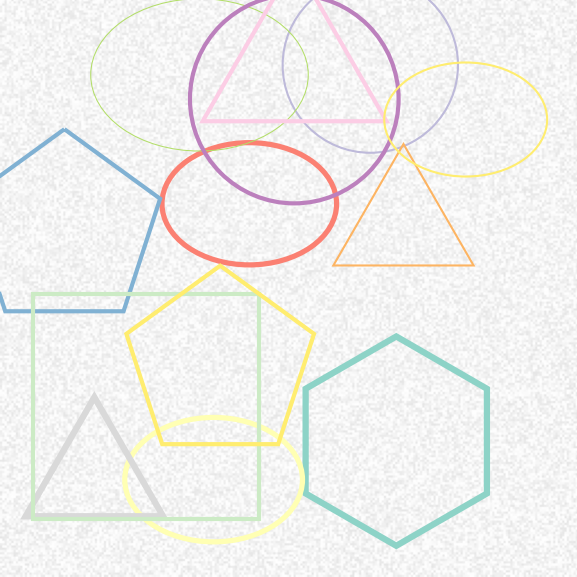[{"shape": "hexagon", "thickness": 3, "radius": 0.91, "center": [0.686, 0.235]}, {"shape": "oval", "thickness": 2.5, "radius": 0.77, "center": [0.37, 0.169]}, {"shape": "circle", "thickness": 1, "radius": 0.76, "center": [0.641, 0.886]}, {"shape": "oval", "thickness": 2.5, "radius": 0.76, "center": [0.432, 0.646]}, {"shape": "pentagon", "thickness": 2, "radius": 0.87, "center": [0.111, 0.601]}, {"shape": "triangle", "thickness": 1, "radius": 0.7, "center": [0.699, 0.61]}, {"shape": "oval", "thickness": 0.5, "radius": 0.94, "center": [0.345, 0.869]}, {"shape": "triangle", "thickness": 2, "radius": 0.92, "center": [0.51, 0.881]}, {"shape": "triangle", "thickness": 3, "radius": 0.69, "center": [0.163, 0.174]}, {"shape": "circle", "thickness": 2, "radius": 0.9, "center": [0.51, 0.828]}, {"shape": "square", "thickness": 2, "radius": 0.98, "center": [0.253, 0.296]}, {"shape": "pentagon", "thickness": 2, "radius": 0.85, "center": [0.381, 0.368]}, {"shape": "oval", "thickness": 1, "radius": 0.71, "center": [0.806, 0.792]}]